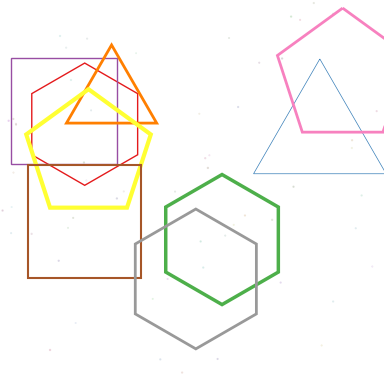[{"shape": "hexagon", "thickness": 1, "radius": 0.79, "center": [0.22, 0.677]}, {"shape": "triangle", "thickness": 0.5, "radius": 0.99, "center": [0.831, 0.648]}, {"shape": "hexagon", "thickness": 2.5, "radius": 0.84, "center": [0.577, 0.378]}, {"shape": "square", "thickness": 1, "radius": 0.69, "center": [0.167, 0.712]}, {"shape": "triangle", "thickness": 2, "radius": 0.68, "center": [0.29, 0.748]}, {"shape": "pentagon", "thickness": 3, "radius": 0.85, "center": [0.23, 0.598]}, {"shape": "square", "thickness": 1.5, "radius": 0.74, "center": [0.219, 0.425]}, {"shape": "pentagon", "thickness": 2, "radius": 0.89, "center": [0.89, 0.801]}, {"shape": "hexagon", "thickness": 2, "radius": 0.91, "center": [0.509, 0.275]}]